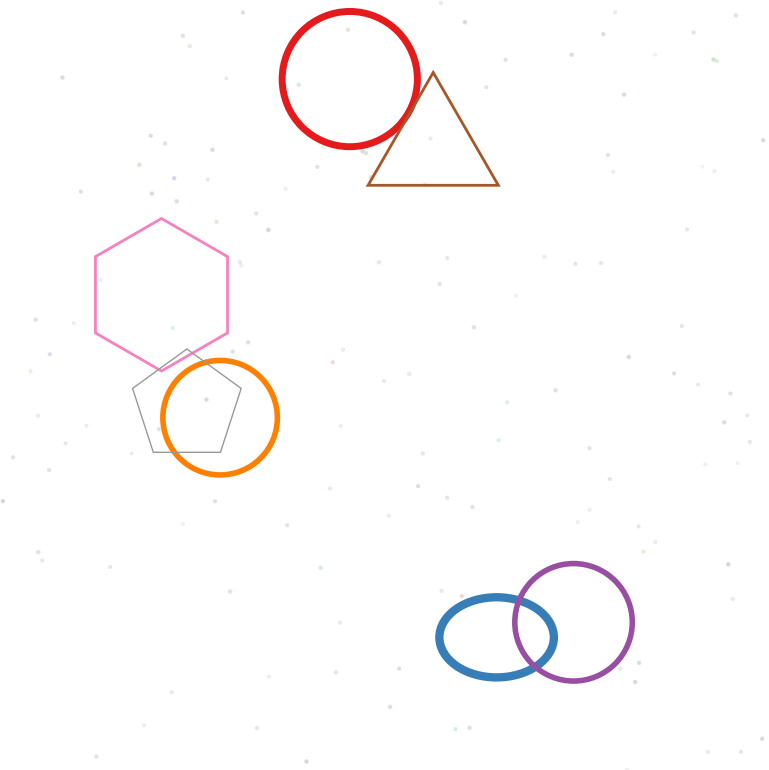[{"shape": "circle", "thickness": 2.5, "radius": 0.44, "center": [0.454, 0.897]}, {"shape": "oval", "thickness": 3, "radius": 0.37, "center": [0.645, 0.172]}, {"shape": "circle", "thickness": 2, "radius": 0.38, "center": [0.745, 0.192]}, {"shape": "circle", "thickness": 2, "radius": 0.37, "center": [0.286, 0.458]}, {"shape": "triangle", "thickness": 1, "radius": 0.49, "center": [0.563, 0.808]}, {"shape": "hexagon", "thickness": 1, "radius": 0.5, "center": [0.21, 0.617]}, {"shape": "pentagon", "thickness": 0.5, "radius": 0.37, "center": [0.243, 0.473]}]